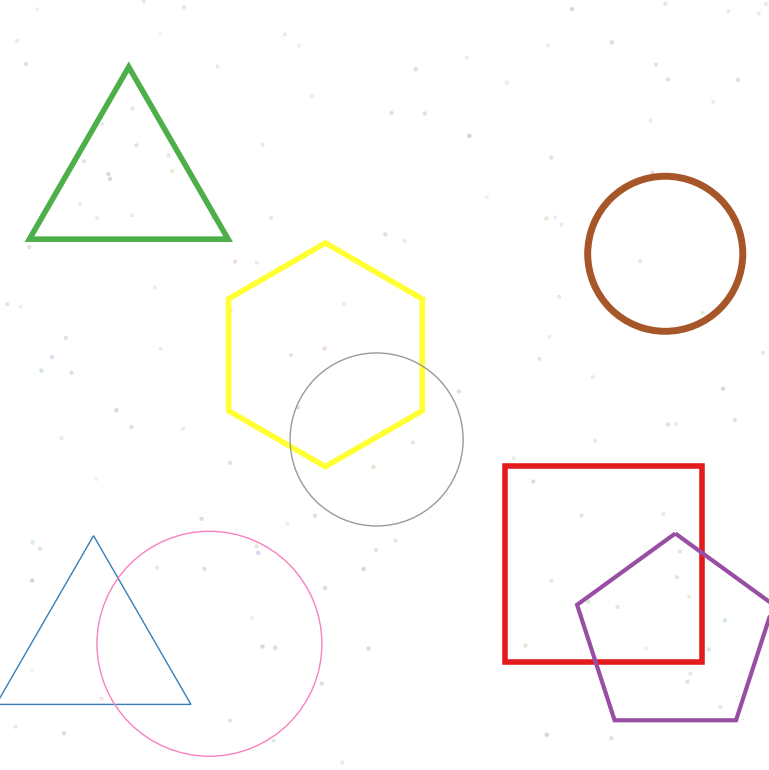[{"shape": "square", "thickness": 2, "radius": 0.64, "center": [0.784, 0.268]}, {"shape": "triangle", "thickness": 0.5, "radius": 0.73, "center": [0.121, 0.158]}, {"shape": "triangle", "thickness": 2, "radius": 0.75, "center": [0.167, 0.764]}, {"shape": "pentagon", "thickness": 1.5, "radius": 0.67, "center": [0.877, 0.173]}, {"shape": "hexagon", "thickness": 2, "radius": 0.73, "center": [0.423, 0.539]}, {"shape": "circle", "thickness": 2.5, "radius": 0.5, "center": [0.864, 0.67]}, {"shape": "circle", "thickness": 0.5, "radius": 0.73, "center": [0.272, 0.164]}, {"shape": "circle", "thickness": 0.5, "radius": 0.56, "center": [0.489, 0.429]}]